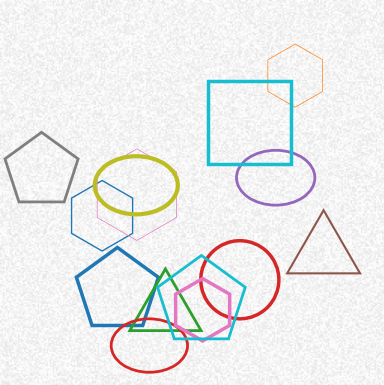[{"shape": "pentagon", "thickness": 2.5, "radius": 0.56, "center": [0.305, 0.245]}, {"shape": "hexagon", "thickness": 1, "radius": 0.46, "center": [0.265, 0.44]}, {"shape": "hexagon", "thickness": 0.5, "radius": 0.41, "center": [0.767, 0.804]}, {"shape": "triangle", "thickness": 2, "radius": 0.53, "center": [0.43, 0.195]}, {"shape": "circle", "thickness": 2.5, "radius": 0.51, "center": [0.623, 0.273]}, {"shape": "oval", "thickness": 2, "radius": 0.5, "center": [0.388, 0.102]}, {"shape": "oval", "thickness": 2, "radius": 0.51, "center": [0.716, 0.538]}, {"shape": "triangle", "thickness": 1.5, "radius": 0.55, "center": [0.841, 0.345]}, {"shape": "hexagon", "thickness": 0.5, "radius": 0.59, "center": [0.355, 0.494]}, {"shape": "hexagon", "thickness": 2.5, "radius": 0.41, "center": [0.526, 0.195]}, {"shape": "pentagon", "thickness": 2, "radius": 0.5, "center": [0.108, 0.556]}, {"shape": "oval", "thickness": 3, "radius": 0.54, "center": [0.354, 0.519]}, {"shape": "pentagon", "thickness": 2, "radius": 0.6, "center": [0.523, 0.217]}, {"shape": "square", "thickness": 2.5, "radius": 0.54, "center": [0.649, 0.682]}]